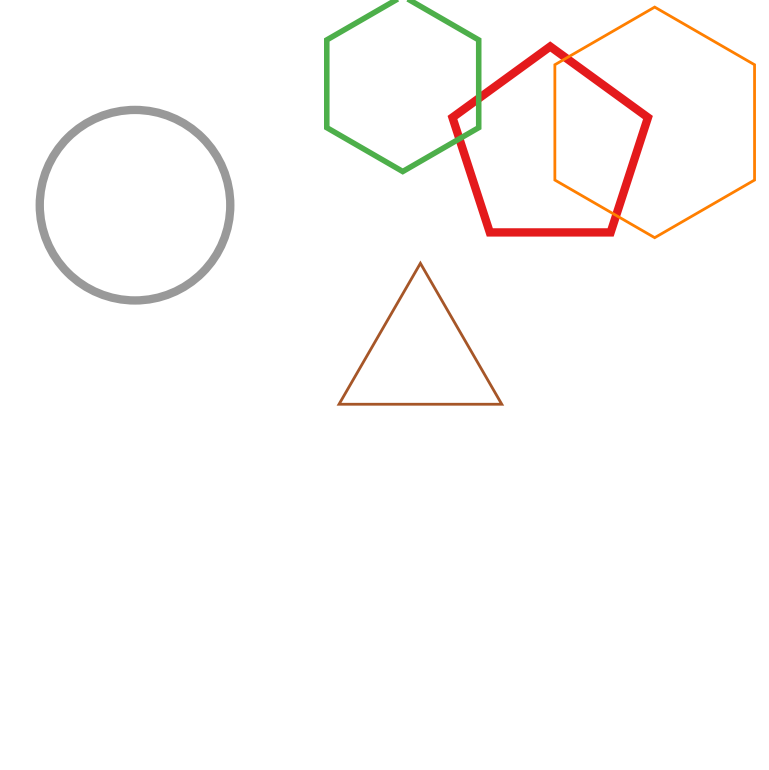[{"shape": "pentagon", "thickness": 3, "radius": 0.67, "center": [0.715, 0.806]}, {"shape": "hexagon", "thickness": 2, "radius": 0.57, "center": [0.523, 0.891]}, {"shape": "hexagon", "thickness": 1, "radius": 0.75, "center": [0.85, 0.841]}, {"shape": "triangle", "thickness": 1, "radius": 0.61, "center": [0.546, 0.536]}, {"shape": "circle", "thickness": 3, "radius": 0.62, "center": [0.175, 0.734]}]